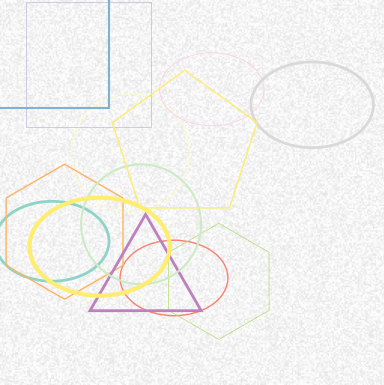[{"shape": "oval", "thickness": 2, "radius": 0.74, "center": [0.135, 0.373]}, {"shape": "circle", "thickness": 0.5, "radius": 0.77, "center": [0.338, 0.602]}, {"shape": "square", "thickness": 0.5, "radius": 0.81, "center": [0.229, 0.832]}, {"shape": "oval", "thickness": 1, "radius": 0.7, "center": [0.452, 0.278]}, {"shape": "square", "thickness": 1.5, "radius": 0.88, "center": [0.108, 0.896]}, {"shape": "hexagon", "thickness": 1, "radius": 0.88, "center": [0.168, 0.398]}, {"shape": "hexagon", "thickness": 0.5, "radius": 0.75, "center": [0.568, 0.269]}, {"shape": "oval", "thickness": 0.5, "radius": 0.68, "center": [0.55, 0.768]}, {"shape": "oval", "thickness": 2, "radius": 0.8, "center": [0.811, 0.728]}, {"shape": "triangle", "thickness": 2, "radius": 0.83, "center": [0.378, 0.276]}, {"shape": "circle", "thickness": 1.5, "radius": 0.78, "center": [0.367, 0.417]}, {"shape": "pentagon", "thickness": 1, "radius": 0.99, "center": [0.48, 0.62]}, {"shape": "oval", "thickness": 3, "radius": 0.91, "center": [0.259, 0.359]}]